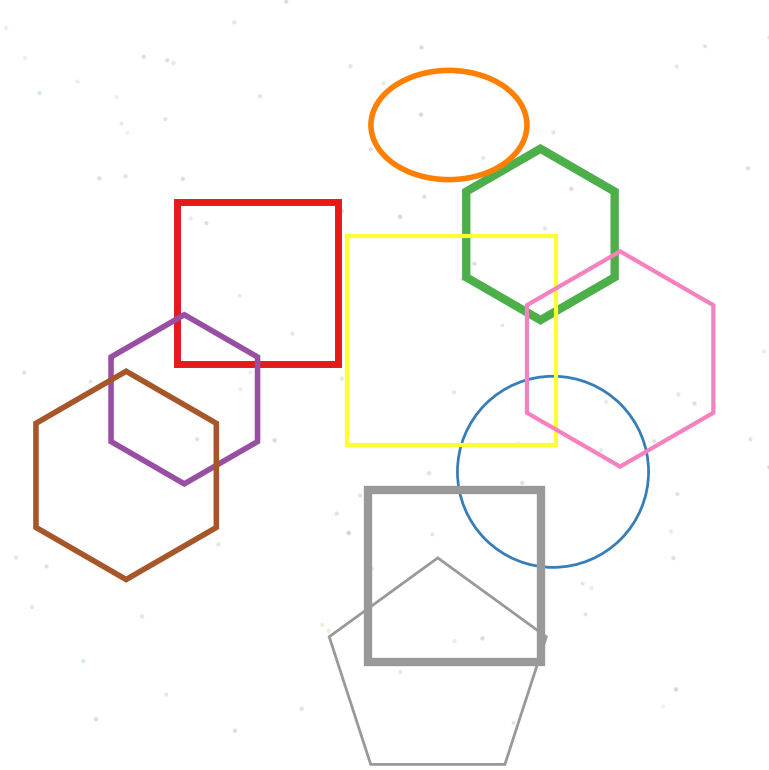[{"shape": "square", "thickness": 2.5, "radius": 0.52, "center": [0.334, 0.632]}, {"shape": "circle", "thickness": 1, "radius": 0.62, "center": [0.718, 0.387]}, {"shape": "hexagon", "thickness": 3, "radius": 0.56, "center": [0.702, 0.696]}, {"shape": "hexagon", "thickness": 2, "radius": 0.55, "center": [0.239, 0.481]}, {"shape": "oval", "thickness": 2, "radius": 0.51, "center": [0.583, 0.838]}, {"shape": "square", "thickness": 1.5, "radius": 0.68, "center": [0.587, 0.558]}, {"shape": "hexagon", "thickness": 2, "radius": 0.68, "center": [0.164, 0.383]}, {"shape": "hexagon", "thickness": 1.5, "radius": 0.7, "center": [0.805, 0.534]}, {"shape": "square", "thickness": 3, "radius": 0.56, "center": [0.59, 0.252]}, {"shape": "pentagon", "thickness": 1, "radius": 0.74, "center": [0.569, 0.127]}]